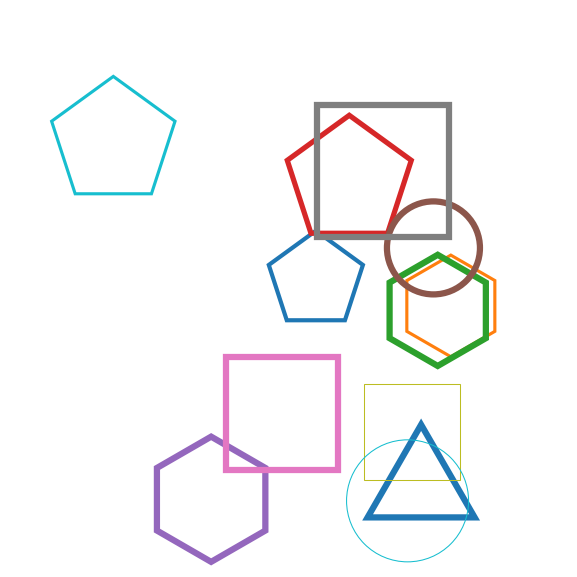[{"shape": "pentagon", "thickness": 2, "radius": 0.43, "center": [0.547, 0.514]}, {"shape": "triangle", "thickness": 3, "radius": 0.53, "center": [0.729, 0.157]}, {"shape": "hexagon", "thickness": 1.5, "radius": 0.44, "center": [0.781, 0.469]}, {"shape": "hexagon", "thickness": 3, "radius": 0.48, "center": [0.758, 0.462]}, {"shape": "pentagon", "thickness": 2.5, "radius": 0.56, "center": [0.605, 0.687]}, {"shape": "hexagon", "thickness": 3, "radius": 0.54, "center": [0.366, 0.135]}, {"shape": "circle", "thickness": 3, "radius": 0.4, "center": [0.751, 0.57]}, {"shape": "square", "thickness": 3, "radius": 0.49, "center": [0.488, 0.283]}, {"shape": "square", "thickness": 3, "radius": 0.57, "center": [0.664, 0.703]}, {"shape": "square", "thickness": 0.5, "radius": 0.41, "center": [0.713, 0.251]}, {"shape": "pentagon", "thickness": 1.5, "radius": 0.56, "center": [0.196, 0.754]}, {"shape": "circle", "thickness": 0.5, "radius": 0.53, "center": [0.706, 0.132]}]